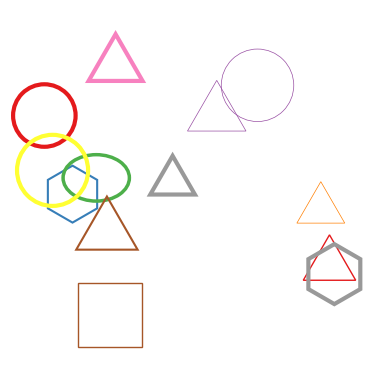[{"shape": "circle", "thickness": 3, "radius": 0.41, "center": [0.115, 0.7]}, {"shape": "triangle", "thickness": 1, "radius": 0.39, "center": [0.856, 0.311]}, {"shape": "hexagon", "thickness": 1.5, "radius": 0.37, "center": [0.188, 0.496]}, {"shape": "oval", "thickness": 2.5, "radius": 0.43, "center": [0.25, 0.538]}, {"shape": "circle", "thickness": 0.5, "radius": 0.47, "center": [0.669, 0.778]}, {"shape": "triangle", "thickness": 0.5, "radius": 0.44, "center": [0.563, 0.703]}, {"shape": "triangle", "thickness": 0.5, "radius": 0.36, "center": [0.833, 0.456]}, {"shape": "circle", "thickness": 3, "radius": 0.46, "center": [0.137, 0.557]}, {"shape": "square", "thickness": 1, "radius": 0.42, "center": [0.287, 0.182]}, {"shape": "triangle", "thickness": 1.5, "radius": 0.46, "center": [0.278, 0.398]}, {"shape": "triangle", "thickness": 3, "radius": 0.4, "center": [0.3, 0.83]}, {"shape": "triangle", "thickness": 3, "radius": 0.33, "center": [0.448, 0.528]}, {"shape": "hexagon", "thickness": 3, "radius": 0.39, "center": [0.868, 0.288]}]